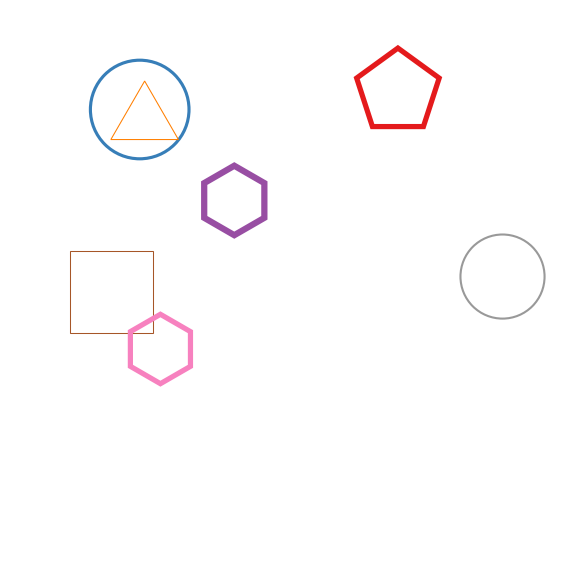[{"shape": "pentagon", "thickness": 2.5, "radius": 0.38, "center": [0.689, 0.841]}, {"shape": "circle", "thickness": 1.5, "radius": 0.43, "center": [0.242, 0.81]}, {"shape": "hexagon", "thickness": 3, "radius": 0.3, "center": [0.406, 0.652]}, {"shape": "triangle", "thickness": 0.5, "radius": 0.34, "center": [0.25, 0.791]}, {"shape": "square", "thickness": 0.5, "radius": 0.36, "center": [0.193, 0.493]}, {"shape": "hexagon", "thickness": 2.5, "radius": 0.3, "center": [0.278, 0.395]}, {"shape": "circle", "thickness": 1, "radius": 0.36, "center": [0.87, 0.52]}]